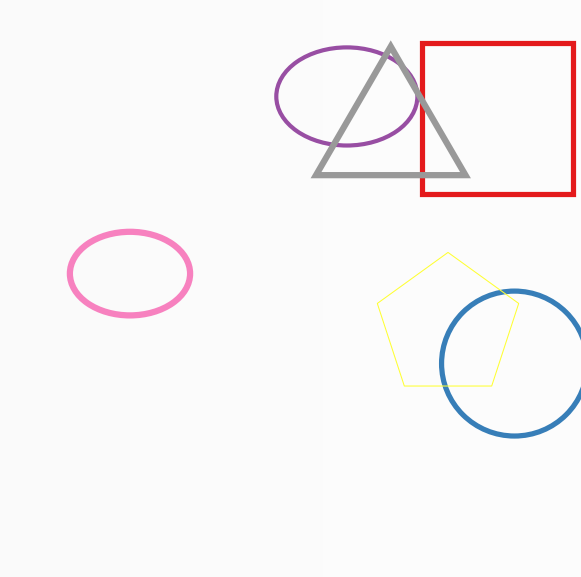[{"shape": "square", "thickness": 2.5, "radius": 0.65, "center": [0.857, 0.794]}, {"shape": "circle", "thickness": 2.5, "radius": 0.63, "center": [0.885, 0.37]}, {"shape": "oval", "thickness": 2, "radius": 0.61, "center": [0.597, 0.832]}, {"shape": "pentagon", "thickness": 0.5, "radius": 0.64, "center": [0.771, 0.434]}, {"shape": "oval", "thickness": 3, "radius": 0.52, "center": [0.224, 0.525]}, {"shape": "triangle", "thickness": 3, "radius": 0.74, "center": [0.672, 0.77]}]